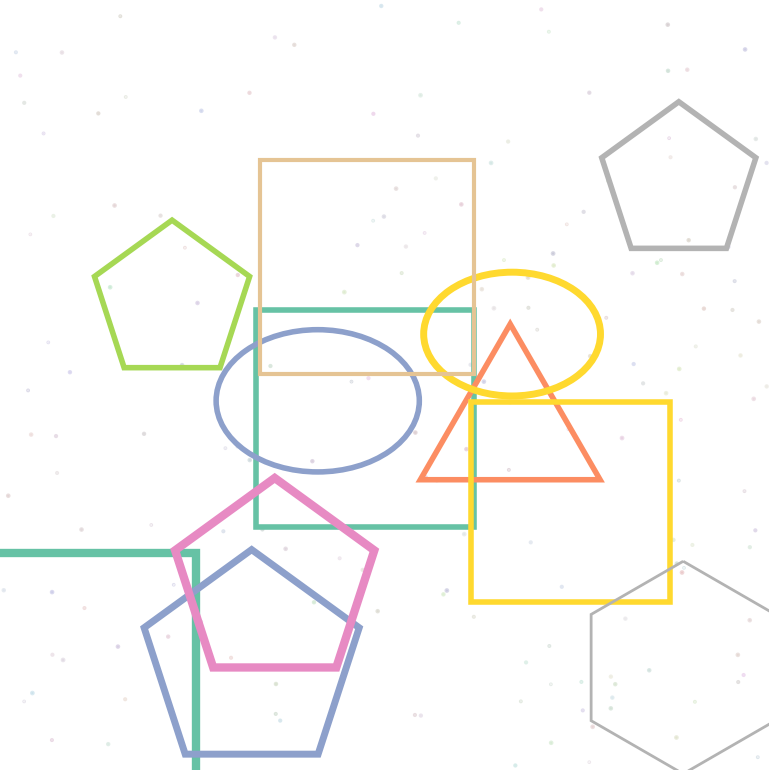[{"shape": "square", "thickness": 3, "radius": 0.74, "center": [0.106, 0.134]}, {"shape": "square", "thickness": 2, "radius": 0.71, "center": [0.474, 0.456]}, {"shape": "triangle", "thickness": 2, "radius": 0.67, "center": [0.663, 0.444]}, {"shape": "oval", "thickness": 2, "radius": 0.66, "center": [0.413, 0.479]}, {"shape": "pentagon", "thickness": 2.5, "radius": 0.73, "center": [0.327, 0.139]}, {"shape": "pentagon", "thickness": 3, "radius": 0.68, "center": [0.357, 0.243]}, {"shape": "pentagon", "thickness": 2, "radius": 0.53, "center": [0.223, 0.608]}, {"shape": "square", "thickness": 2, "radius": 0.65, "center": [0.741, 0.348]}, {"shape": "oval", "thickness": 2.5, "radius": 0.57, "center": [0.665, 0.566]}, {"shape": "square", "thickness": 1.5, "radius": 0.69, "center": [0.477, 0.654]}, {"shape": "hexagon", "thickness": 1, "radius": 0.69, "center": [0.887, 0.133]}, {"shape": "pentagon", "thickness": 2, "radius": 0.53, "center": [0.882, 0.763]}]